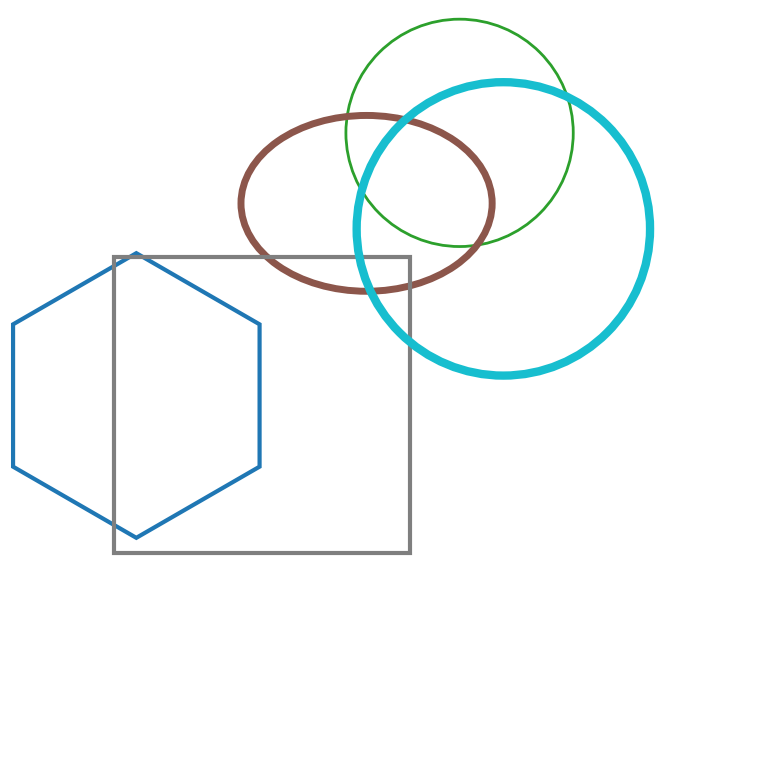[{"shape": "hexagon", "thickness": 1.5, "radius": 0.92, "center": [0.177, 0.486]}, {"shape": "circle", "thickness": 1, "radius": 0.74, "center": [0.597, 0.827]}, {"shape": "oval", "thickness": 2.5, "radius": 0.82, "center": [0.476, 0.736]}, {"shape": "square", "thickness": 1.5, "radius": 0.96, "center": [0.34, 0.474]}, {"shape": "circle", "thickness": 3, "radius": 0.95, "center": [0.654, 0.703]}]